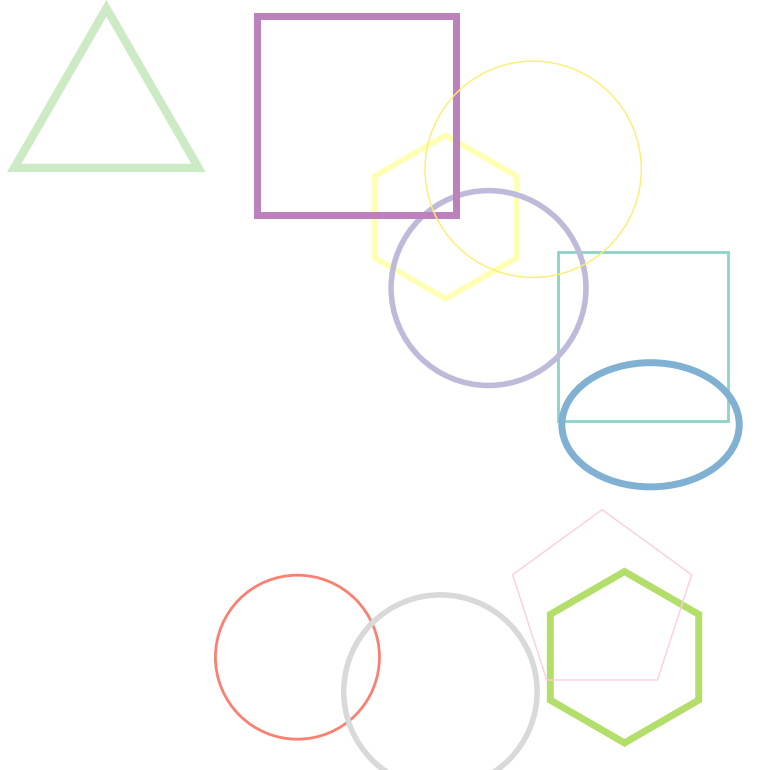[{"shape": "square", "thickness": 1, "radius": 0.55, "center": [0.835, 0.563]}, {"shape": "hexagon", "thickness": 2, "radius": 0.53, "center": [0.579, 0.718]}, {"shape": "circle", "thickness": 2, "radius": 0.63, "center": [0.634, 0.626]}, {"shape": "circle", "thickness": 1, "radius": 0.53, "center": [0.386, 0.147]}, {"shape": "oval", "thickness": 2.5, "radius": 0.58, "center": [0.845, 0.448]}, {"shape": "hexagon", "thickness": 2.5, "radius": 0.56, "center": [0.811, 0.146]}, {"shape": "pentagon", "thickness": 0.5, "radius": 0.61, "center": [0.782, 0.216]}, {"shape": "circle", "thickness": 2, "radius": 0.63, "center": [0.572, 0.102]}, {"shape": "square", "thickness": 2.5, "radius": 0.65, "center": [0.463, 0.85]}, {"shape": "triangle", "thickness": 3, "radius": 0.69, "center": [0.138, 0.851]}, {"shape": "circle", "thickness": 0.5, "radius": 0.7, "center": [0.692, 0.78]}]